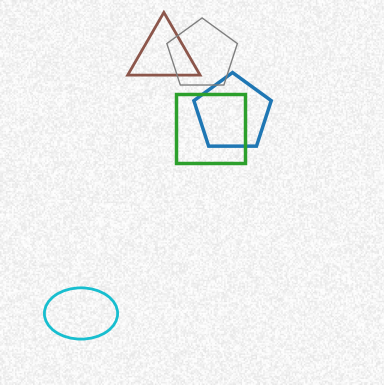[{"shape": "pentagon", "thickness": 2.5, "radius": 0.53, "center": [0.604, 0.706]}, {"shape": "square", "thickness": 2.5, "radius": 0.45, "center": [0.548, 0.666]}, {"shape": "triangle", "thickness": 2, "radius": 0.54, "center": [0.426, 0.859]}, {"shape": "pentagon", "thickness": 1, "radius": 0.48, "center": [0.525, 0.857]}, {"shape": "oval", "thickness": 2, "radius": 0.48, "center": [0.21, 0.186]}]